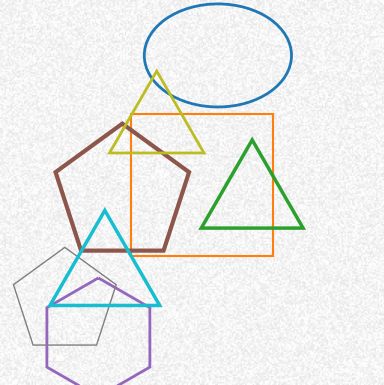[{"shape": "oval", "thickness": 2, "radius": 0.96, "center": [0.566, 0.856]}, {"shape": "square", "thickness": 1.5, "radius": 0.92, "center": [0.525, 0.52]}, {"shape": "triangle", "thickness": 2.5, "radius": 0.76, "center": [0.655, 0.484]}, {"shape": "hexagon", "thickness": 2, "radius": 0.77, "center": [0.256, 0.124]}, {"shape": "pentagon", "thickness": 3, "radius": 0.91, "center": [0.318, 0.497]}, {"shape": "pentagon", "thickness": 1, "radius": 0.7, "center": [0.168, 0.217]}, {"shape": "triangle", "thickness": 2, "radius": 0.71, "center": [0.407, 0.674]}, {"shape": "triangle", "thickness": 2.5, "radius": 0.82, "center": [0.272, 0.289]}]